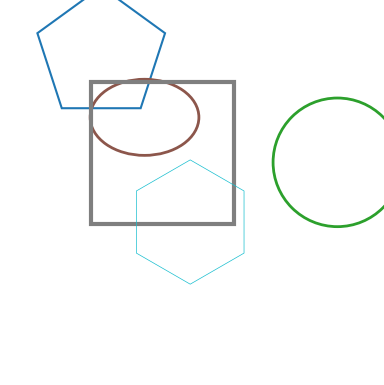[{"shape": "pentagon", "thickness": 1.5, "radius": 0.87, "center": [0.263, 0.86]}, {"shape": "circle", "thickness": 2, "radius": 0.84, "center": [0.876, 0.578]}, {"shape": "oval", "thickness": 2, "radius": 0.71, "center": [0.375, 0.695]}, {"shape": "square", "thickness": 3, "radius": 0.92, "center": [0.422, 0.603]}, {"shape": "hexagon", "thickness": 0.5, "radius": 0.81, "center": [0.494, 0.423]}]